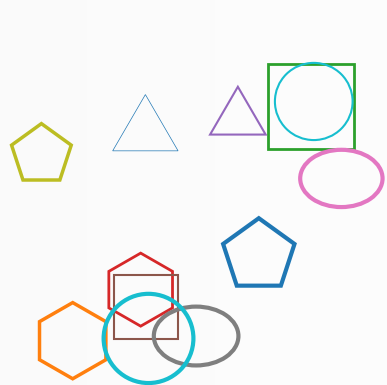[{"shape": "pentagon", "thickness": 3, "radius": 0.48, "center": [0.668, 0.336]}, {"shape": "triangle", "thickness": 0.5, "radius": 0.49, "center": [0.375, 0.657]}, {"shape": "hexagon", "thickness": 2.5, "radius": 0.49, "center": [0.188, 0.115]}, {"shape": "square", "thickness": 2, "radius": 0.55, "center": [0.803, 0.724]}, {"shape": "hexagon", "thickness": 2, "radius": 0.47, "center": [0.363, 0.248]}, {"shape": "triangle", "thickness": 1.5, "radius": 0.41, "center": [0.614, 0.692]}, {"shape": "square", "thickness": 1.5, "radius": 0.41, "center": [0.376, 0.202]}, {"shape": "oval", "thickness": 3, "radius": 0.53, "center": [0.881, 0.537]}, {"shape": "oval", "thickness": 3, "radius": 0.55, "center": [0.506, 0.127]}, {"shape": "pentagon", "thickness": 2.5, "radius": 0.4, "center": [0.107, 0.598]}, {"shape": "circle", "thickness": 1.5, "radius": 0.5, "center": [0.81, 0.736]}, {"shape": "circle", "thickness": 3, "radius": 0.58, "center": [0.383, 0.121]}]